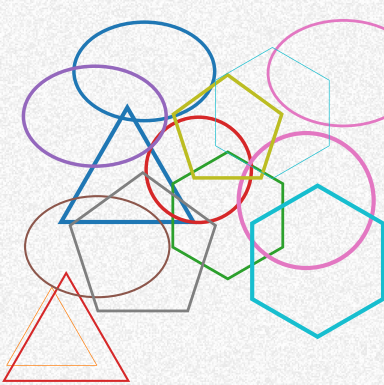[{"shape": "oval", "thickness": 2.5, "radius": 0.91, "center": [0.375, 0.815]}, {"shape": "triangle", "thickness": 3, "radius": 0.99, "center": [0.331, 0.523]}, {"shape": "triangle", "thickness": 0.5, "radius": 0.68, "center": [0.134, 0.119]}, {"shape": "hexagon", "thickness": 2, "radius": 0.82, "center": [0.592, 0.441]}, {"shape": "triangle", "thickness": 1.5, "radius": 0.93, "center": [0.172, 0.104]}, {"shape": "circle", "thickness": 2.5, "radius": 0.68, "center": [0.516, 0.559]}, {"shape": "oval", "thickness": 2.5, "radius": 0.93, "center": [0.246, 0.698]}, {"shape": "oval", "thickness": 1.5, "radius": 0.94, "center": [0.253, 0.359]}, {"shape": "oval", "thickness": 2, "radius": 0.98, "center": [0.892, 0.81]}, {"shape": "circle", "thickness": 3, "radius": 0.88, "center": [0.795, 0.479]}, {"shape": "pentagon", "thickness": 2, "radius": 0.99, "center": [0.371, 0.353]}, {"shape": "pentagon", "thickness": 2.5, "radius": 0.74, "center": [0.591, 0.658]}, {"shape": "hexagon", "thickness": 3, "radius": 0.98, "center": [0.825, 0.322]}, {"shape": "hexagon", "thickness": 0.5, "radius": 0.85, "center": [0.708, 0.706]}]